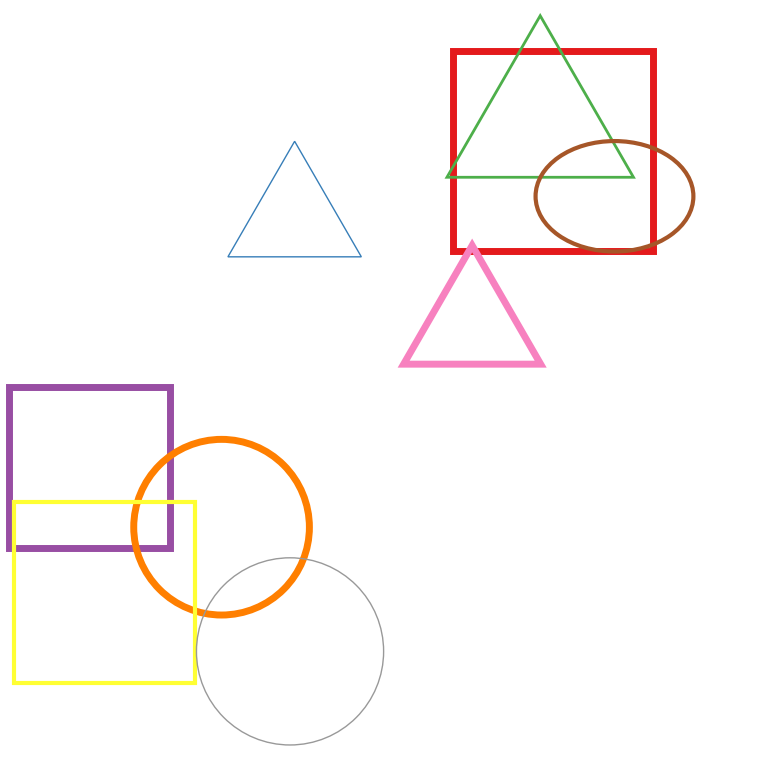[{"shape": "square", "thickness": 2.5, "radius": 0.65, "center": [0.718, 0.804]}, {"shape": "triangle", "thickness": 0.5, "radius": 0.5, "center": [0.383, 0.716]}, {"shape": "triangle", "thickness": 1, "radius": 0.7, "center": [0.702, 0.84]}, {"shape": "square", "thickness": 2.5, "radius": 0.52, "center": [0.116, 0.393]}, {"shape": "circle", "thickness": 2.5, "radius": 0.57, "center": [0.288, 0.315]}, {"shape": "square", "thickness": 1.5, "radius": 0.59, "center": [0.135, 0.23]}, {"shape": "oval", "thickness": 1.5, "radius": 0.51, "center": [0.798, 0.745]}, {"shape": "triangle", "thickness": 2.5, "radius": 0.51, "center": [0.613, 0.578]}, {"shape": "circle", "thickness": 0.5, "radius": 0.61, "center": [0.377, 0.154]}]